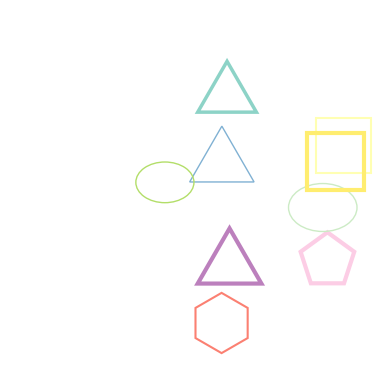[{"shape": "triangle", "thickness": 2.5, "radius": 0.44, "center": [0.59, 0.753]}, {"shape": "square", "thickness": 1.5, "radius": 0.36, "center": [0.891, 0.622]}, {"shape": "hexagon", "thickness": 1.5, "radius": 0.39, "center": [0.576, 0.161]}, {"shape": "triangle", "thickness": 1, "radius": 0.48, "center": [0.576, 0.576]}, {"shape": "oval", "thickness": 1, "radius": 0.38, "center": [0.428, 0.526]}, {"shape": "pentagon", "thickness": 3, "radius": 0.37, "center": [0.85, 0.323]}, {"shape": "triangle", "thickness": 3, "radius": 0.48, "center": [0.596, 0.311]}, {"shape": "oval", "thickness": 1, "radius": 0.44, "center": [0.838, 0.461]}, {"shape": "square", "thickness": 3, "radius": 0.37, "center": [0.871, 0.581]}]